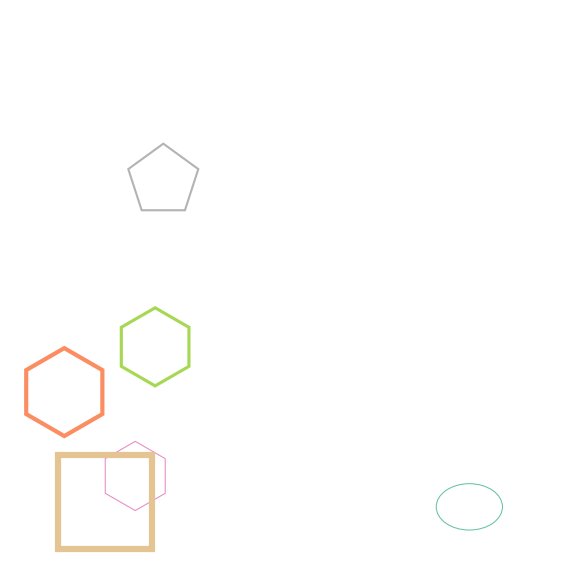[{"shape": "oval", "thickness": 0.5, "radius": 0.29, "center": [0.813, 0.121]}, {"shape": "hexagon", "thickness": 2, "radius": 0.38, "center": [0.111, 0.32]}, {"shape": "hexagon", "thickness": 0.5, "radius": 0.3, "center": [0.234, 0.175]}, {"shape": "hexagon", "thickness": 1.5, "radius": 0.34, "center": [0.269, 0.399]}, {"shape": "square", "thickness": 3, "radius": 0.41, "center": [0.182, 0.13]}, {"shape": "pentagon", "thickness": 1, "radius": 0.32, "center": [0.283, 0.687]}]